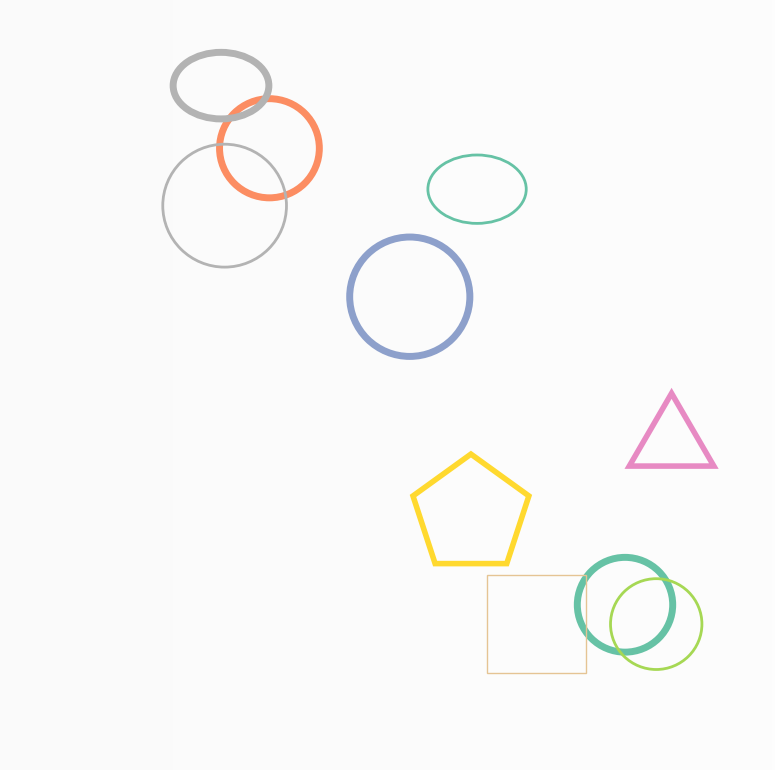[{"shape": "circle", "thickness": 2.5, "radius": 0.31, "center": [0.806, 0.215]}, {"shape": "oval", "thickness": 1, "radius": 0.32, "center": [0.616, 0.754]}, {"shape": "circle", "thickness": 2.5, "radius": 0.32, "center": [0.348, 0.807]}, {"shape": "circle", "thickness": 2.5, "radius": 0.39, "center": [0.529, 0.615]}, {"shape": "triangle", "thickness": 2, "radius": 0.31, "center": [0.867, 0.426]}, {"shape": "circle", "thickness": 1, "radius": 0.29, "center": [0.847, 0.189]}, {"shape": "pentagon", "thickness": 2, "radius": 0.39, "center": [0.608, 0.332]}, {"shape": "square", "thickness": 0.5, "radius": 0.32, "center": [0.692, 0.19]}, {"shape": "oval", "thickness": 2.5, "radius": 0.31, "center": [0.285, 0.889]}, {"shape": "circle", "thickness": 1, "radius": 0.4, "center": [0.29, 0.733]}]